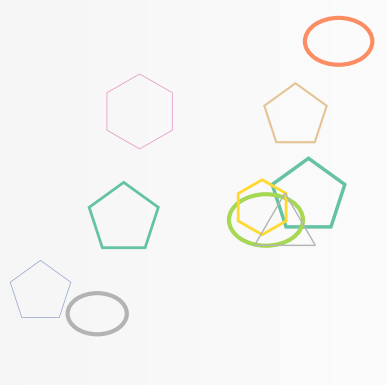[{"shape": "pentagon", "thickness": 2.5, "radius": 0.49, "center": [0.796, 0.49]}, {"shape": "pentagon", "thickness": 2, "radius": 0.47, "center": [0.319, 0.432]}, {"shape": "oval", "thickness": 3, "radius": 0.44, "center": [0.874, 0.893]}, {"shape": "pentagon", "thickness": 0.5, "radius": 0.41, "center": [0.105, 0.242]}, {"shape": "hexagon", "thickness": 0.5, "radius": 0.49, "center": [0.36, 0.711]}, {"shape": "oval", "thickness": 3, "radius": 0.48, "center": [0.686, 0.429]}, {"shape": "hexagon", "thickness": 2, "radius": 0.36, "center": [0.677, 0.462]}, {"shape": "pentagon", "thickness": 1.5, "radius": 0.42, "center": [0.763, 0.699]}, {"shape": "oval", "thickness": 3, "radius": 0.38, "center": [0.251, 0.185]}, {"shape": "triangle", "thickness": 1, "radius": 0.45, "center": [0.735, 0.408]}]